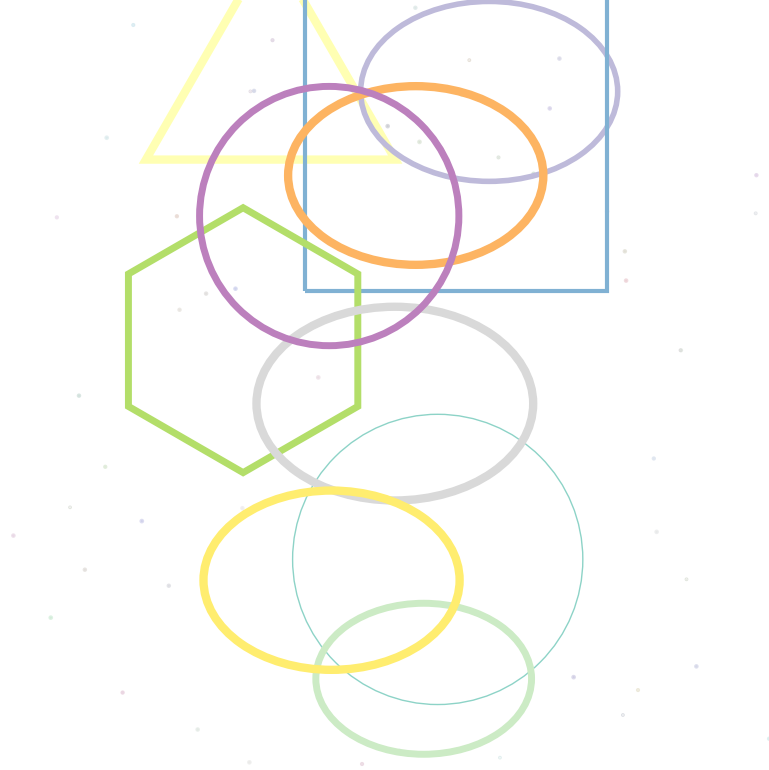[{"shape": "circle", "thickness": 0.5, "radius": 0.94, "center": [0.568, 0.273]}, {"shape": "triangle", "thickness": 3, "radius": 0.93, "center": [0.351, 0.886]}, {"shape": "oval", "thickness": 2, "radius": 0.83, "center": [0.635, 0.881]}, {"shape": "square", "thickness": 1.5, "radius": 0.98, "center": [0.592, 0.819]}, {"shape": "oval", "thickness": 3, "radius": 0.83, "center": [0.54, 0.772]}, {"shape": "hexagon", "thickness": 2.5, "radius": 0.86, "center": [0.316, 0.558]}, {"shape": "oval", "thickness": 3, "radius": 0.9, "center": [0.513, 0.476]}, {"shape": "circle", "thickness": 2.5, "radius": 0.84, "center": [0.428, 0.719]}, {"shape": "oval", "thickness": 2.5, "radius": 0.7, "center": [0.55, 0.118]}, {"shape": "oval", "thickness": 3, "radius": 0.83, "center": [0.431, 0.247]}]